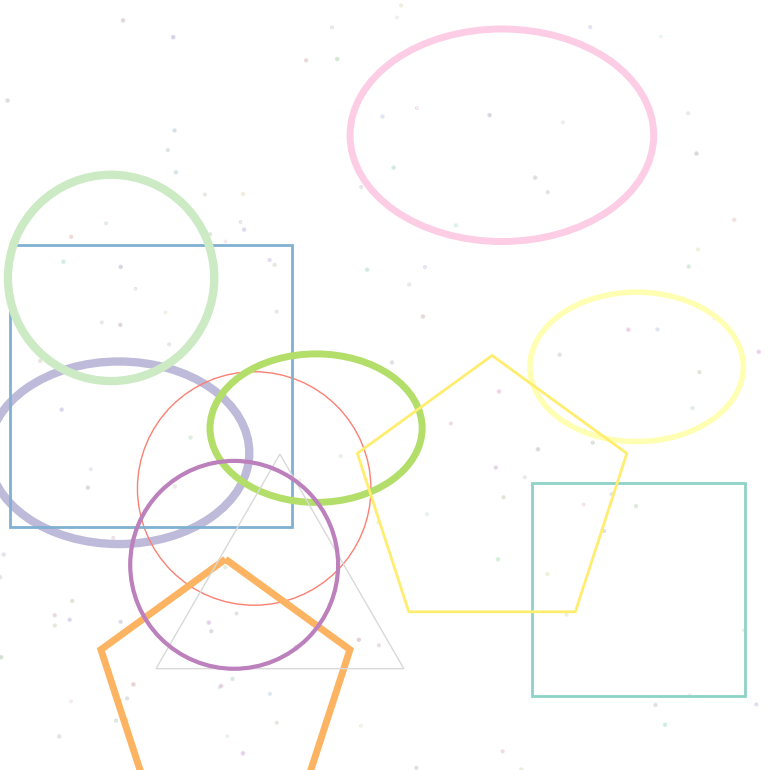[{"shape": "square", "thickness": 1, "radius": 0.69, "center": [0.83, 0.234]}, {"shape": "oval", "thickness": 2, "radius": 0.69, "center": [0.827, 0.524]}, {"shape": "oval", "thickness": 3, "radius": 0.85, "center": [0.154, 0.412]}, {"shape": "circle", "thickness": 0.5, "radius": 0.76, "center": [0.33, 0.366]}, {"shape": "square", "thickness": 1, "radius": 0.92, "center": [0.196, 0.499]}, {"shape": "pentagon", "thickness": 2.5, "radius": 0.85, "center": [0.293, 0.104]}, {"shape": "oval", "thickness": 2.5, "radius": 0.69, "center": [0.411, 0.444]}, {"shape": "oval", "thickness": 2.5, "radius": 0.99, "center": [0.652, 0.824]}, {"shape": "triangle", "thickness": 0.5, "radius": 0.93, "center": [0.364, 0.225]}, {"shape": "circle", "thickness": 1.5, "radius": 0.67, "center": [0.304, 0.266]}, {"shape": "circle", "thickness": 3, "radius": 0.67, "center": [0.144, 0.639]}, {"shape": "pentagon", "thickness": 1, "radius": 0.92, "center": [0.639, 0.354]}]